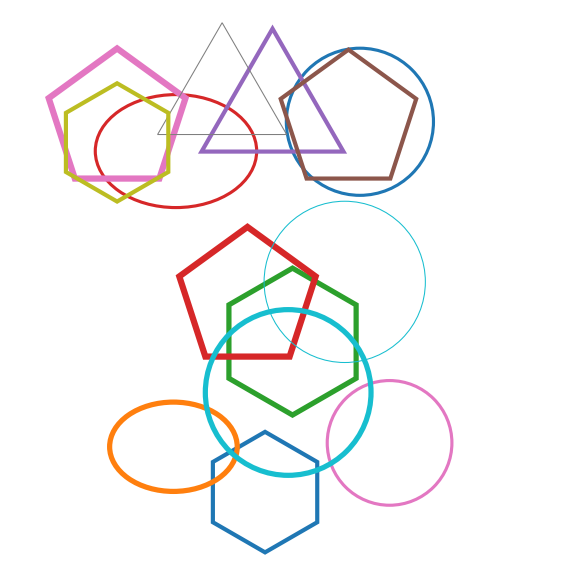[{"shape": "circle", "thickness": 1.5, "radius": 0.64, "center": [0.623, 0.788]}, {"shape": "hexagon", "thickness": 2, "radius": 0.52, "center": [0.459, 0.147]}, {"shape": "oval", "thickness": 2.5, "radius": 0.55, "center": [0.3, 0.226]}, {"shape": "hexagon", "thickness": 2.5, "radius": 0.64, "center": [0.507, 0.408]}, {"shape": "oval", "thickness": 1.5, "radius": 0.7, "center": [0.305, 0.738]}, {"shape": "pentagon", "thickness": 3, "radius": 0.62, "center": [0.429, 0.482]}, {"shape": "triangle", "thickness": 2, "radius": 0.71, "center": [0.472, 0.808]}, {"shape": "pentagon", "thickness": 2, "radius": 0.62, "center": [0.603, 0.79]}, {"shape": "pentagon", "thickness": 3, "radius": 0.62, "center": [0.203, 0.791]}, {"shape": "circle", "thickness": 1.5, "radius": 0.54, "center": [0.675, 0.232]}, {"shape": "triangle", "thickness": 0.5, "radius": 0.65, "center": [0.385, 0.831]}, {"shape": "hexagon", "thickness": 2, "radius": 0.51, "center": [0.203, 0.753]}, {"shape": "circle", "thickness": 0.5, "radius": 0.7, "center": [0.597, 0.511]}, {"shape": "circle", "thickness": 2.5, "radius": 0.72, "center": [0.499, 0.32]}]